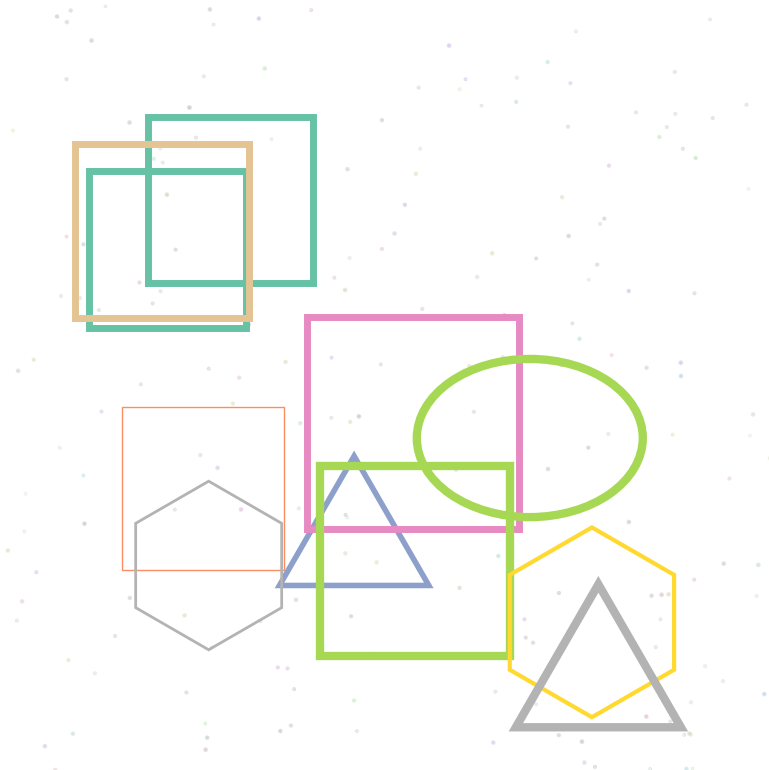[{"shape": "square", "thickness": 2.5, "radius": 0.51, "center": [0.218, 0.676]}, {"shape": "square", "thickness": 2.5, "radius": 0.54, "center": [0.3, 0.74]}, {"shape": "square", "thickness": 0.5, "radius": 0.53, "center": [0.264, 0.366]}, {"shape": "triangle", "thickness": 2, "radius": 0.56, "center": [0.46, 0.296]}, {"shape": "square", "thickness": 2.5, "radius": 0.69, "center": [0.536, 0.451]}, {"shape": "oval", "thickness": 3, "radius": 0.73, "center": [0.688, 0.431]}, {"shape": "square", "thickness": 3, "radius": 0.62, "center": [0.539, 0.271]}, {"shape": "hexagon", "thickness": 1.5, "radius": 0.62, "center": [0.769, 0.192]}, {"shape": "square", "thickness": 2.5, "radius": 0.57, "center": [0.21, 0.7]}, {"shape": "triangle", "thickness": 3, "radius": 0.62, "center": [0.777, 0.117]}, {"shape": "hexagon", "thickness": 1, "radius": 0.55, "center": [0.271, 0.266]}]